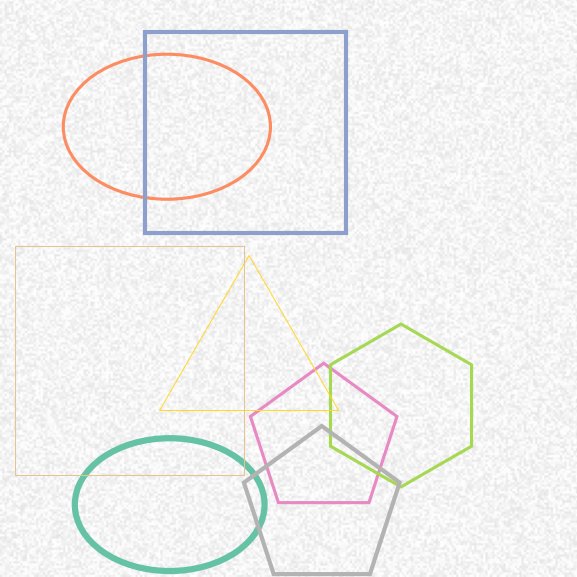[{"shape": "oval", "thickness": 3, "radius": 0.82, "center": [0.294, 0.125]}, {"shape": "oval", "thickness": 1.5, "radius": 0.9, "center": [0.289, 0.78]}, {"shape": "square", "thickness": 2, "radius": 0.87, "center": [0.425, 0.769]}, {"shape": "pentagon", "thickness": 1.5, "radius": 0.67, "center": [0.561, 0.237]}, {"shape": "hexagon", "thickness": 1.5, "radius": 0.71, "center": [0.694, 0.297]}, {"shape": "triangle", "thickness": 0.5, "radius": 0.9, "center": [0.431, 0.378]}, {"shape": "square", "thickness": 0.5, "radius": 0.99, "center": [0.225, 0.374]}, {"shape": "pentagon", "thickness": 2, "radius": 0.71, "center": [0.557, 0.12]}]